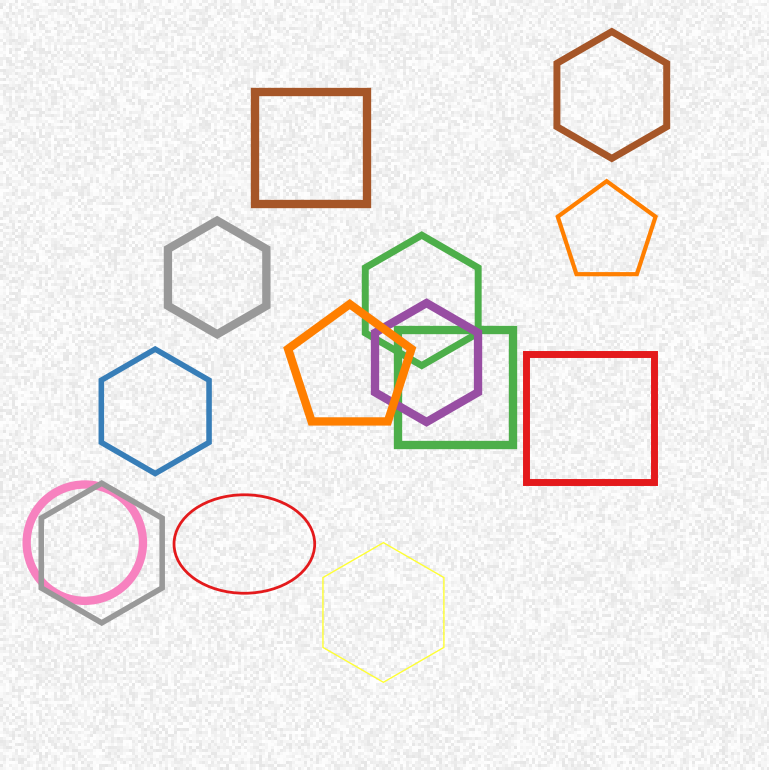[{"shape": "oval", "thickness": 1, "radius": 0.46, "center": [0.317, 0.293]}, {"shape": "square", "thickness": 2.5, "radius": 0.42, "center": [0.766, 0.457]}, {"shape": "hexagon", "thickness": 2, "radius": 0.4, "center": [0.202, 0.466]}, {"shape": "hexagon", "thickness": 2.5, "radius": 0.42, "center": [0.548, 0.61]}, {"shape": "square", "thickness": 3, "radius": 0.37, "center": [0.592, 0.497]}, {"shape": "hexagon", "thickness": 3, "radius": 0.39, "center": [0.554, 0.529]}, {"shape": "pentagon", "thickness": 1.5, "radius": 0.33, "center": [0.788, 0.698]}, {"shape": "pentagon", "thickness": 3, "radius": 0.42, "center": [0.454, 0.521]}, {"shape": "hexagon", "thickness": 0.5, "radius": 0.45, "center": [0.498, 0.205]}, {"shape": "square", "thickness": 3, "radius": 0.36, "center": [0.404, 0.808]}, {"shape": "hexagon", "thickness": 2.5, "radius": 0.41, "center": [0.795, 0.877]}, {"shape": "circle", "thickness": 3, "radius": 0.38, "center": [0.11, 0.295]}, {"shape": "hexagon", "thickness": 2, "radius": 0.45, "center": [0.132, 0.282]}, {"shape": "hexagon", "thickness": 3, "radius": 0.37, "center": [0.282, 0.64]}]